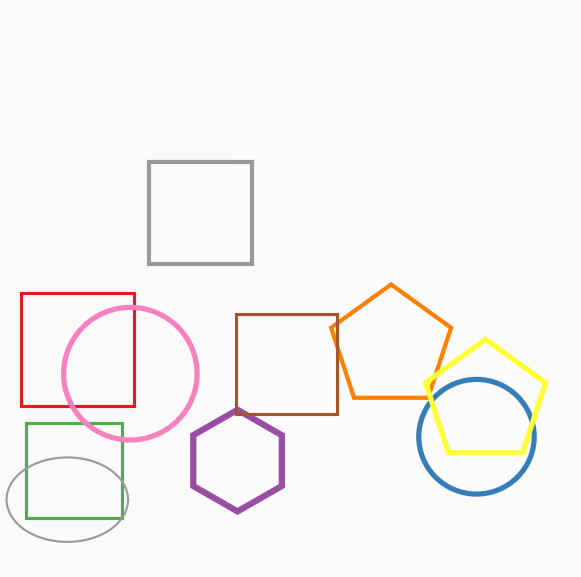[{"shape": "square", "thickness": 1.5, "radius": 0.49, "center": [0.134, 0.394]}, {"shape": "circle", "thickness": 2.5, "radius": 0.5, "center": [0.82, 0.243]}, {"shape": "square", "thickness": 1.5, "radius": 0.41, "center": [0.127, 0.184]}, {"shape": "hexagon", "thickness": 3, "radius": 0.44, "center": [0.409, 0.202]}, {"shape": "pentagon", "thickness": 2, "radius": 0.54, "center": [0.673, 0.398]}, {"shape": "pentagon", "thickness": 2.5, "radius": 0.54, "center": [0.835, 0.303]}, {"shape": "square", "thickness": 1.5, "radius": 0.43, "center": [0.493, 0.369]}, {"shape": "circle", "thickness": 2.5, "radius": 0.57, "center": [0.224, 0.352]}, {"shape": "square", "thickness": 2, "radius": 0.44, "center": [0.345, 0.631]}, {"shape": "oval", "thickness": 1, "radius": 0.52, "center": [0.116, 0.134]}]